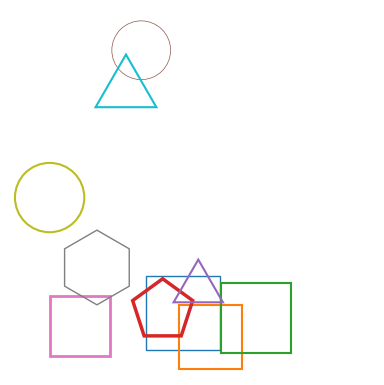[{"shape": "square", "thickness": 1, "radius": 0.48, "center": [0.474, 0.187]}, {"shape": "square", "thickness": 1.5, "radius": 0.41, "center": [0.547, 0.126]}, {"shape": "square", "thickness": 1.5, "radius": 0.45, "center": [0.665, 0.174]}, {"shape": "pentagon", "thickness": 2.5, "radius": 0.41, "center": [0.423, 0.194]}, {"shape": "triangle", "thickness": 1.5, "radius": 0.37, "center": [0.515, 0.252]}, {"shape": "circle", "thickness": 0.5, "radius": 0.38, "center": [0.367, 0.869]}, {"shape": "square", "thickness": 2, "radius": 0.39, "center": [0.207, 0.153]}, {"shape": "hexagon", "thickness": 1, "radius": 0.48, "center": [0.252, 0.305]}, {"shape": "circle", "thickness": 1.5, "radius": 0.45, "center": [0.129, 0.487]}, {"shape": "triangle", "thickness": 1.5, "radius": 0.46, "center": [0.327, 0.767]}]